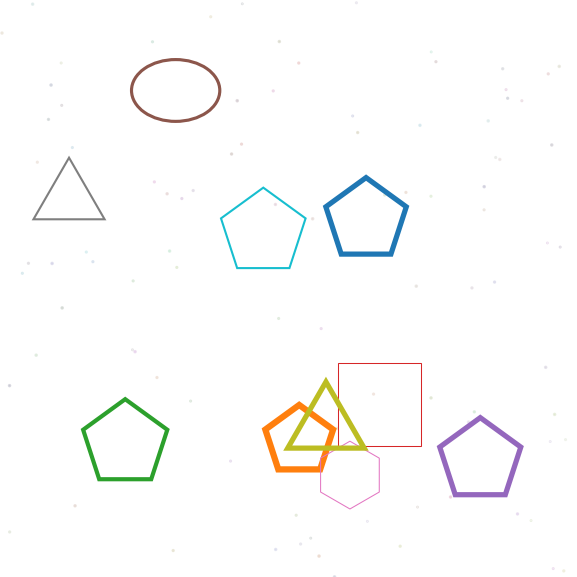[{"shape": "pentagon", "thickness": 2.5, "radius": 0.37, "center": [0.634, 0.618]}, {"shape": "pentagon", "thickness": 3, "radius": 0.31, "center": [0.518, 0.236]}, {"shape": "pentagon", "thickness": 2, "radius": 0.38, "center": [0.217, 0.231]}, {"shape": "square", "thickness": 0.5, "radius": 0.36, "center": [0.658, 0.299]}, {"shape": "pentagon", "thickness": 2.5, "radius": 0.37, "center": [0.832, 0.202]}, {"shape": "oval", "thickness": 1.5, "radius": 0.38, "center": [0.304, 0.842]}, {"shape": "hexagon", "thickness": 0.5, "radius": 0.29, "center": [0.606, 0.176]}, {"shape": "triangle", "thickness": 1, "radius": 0.36, "center": [0.12, 0.655]}, {"shape": "triangle", "thickness": 2.5, "radius": 0.38, "center": [0.564, 0.261]}, {"shape": "pentagon", "thickness": 1, "radius": 0.39, "center": [0.456, 0.597]}]